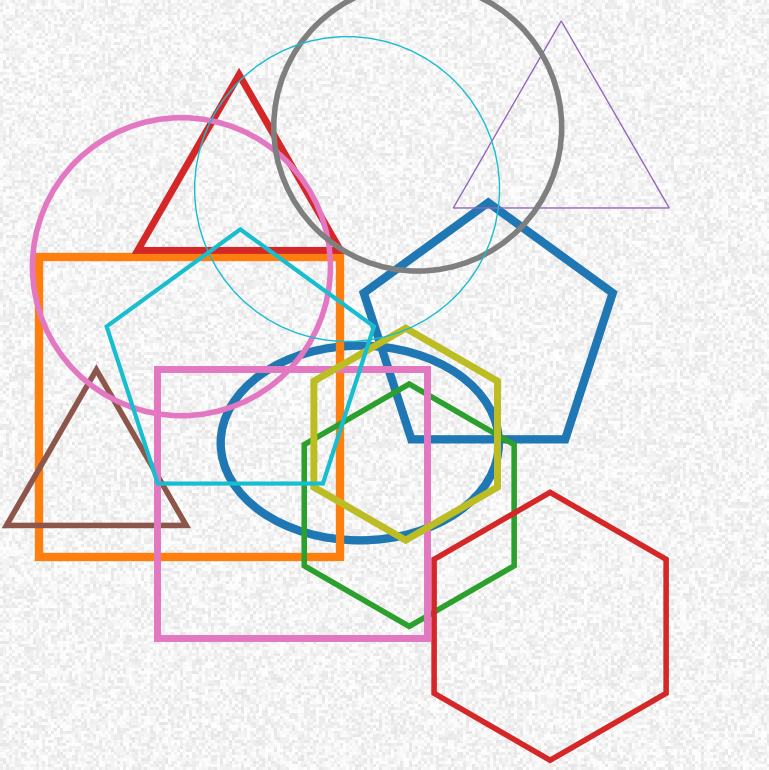[{"shape": "pentagon", "thickness": 3, "radius": 0.85, "center": [0.634, 0.567]}, {"shape": "oval", "thickness": 3, "radius": 0.9, "center": [0.467, 0.425]}, {"shape": "square", "thickness": 3, "radius": 0.98, "center": [0.246, 0.472]}, {"shape": "hexagon", "thickness": 2, "radius": 0.79, "center": [0.531, 0.344]}, {"shape": "hexagon", "thickness": 2, "radius": 0.87, "center": [0.714, 0.187]}, {"shape": "triangle", "thickness": 2.5, "radius": 0.76, "center": [0.311, 0.751]}, {"shape": "triangle", "thickness": 0.5, "radius": 0.81, "center": [0.729, 0.811]}, {"shape": "triangle", "thickness": 2, "radius": 0.67, "center": [0.125, 0.385]}, {"shape": "square", "thickness": 2.5, "radius": 0.87, "center": [0.379, 0.347]}, {"shape": "circle", "thickness": 2, "radius": 0.97, "center": [0.236, 0.654]}, {"shape": "circle", "thickness": 2, "radius": 0.93, "center": [0.542, 0.835]}, {"shape": "hexagon", "thickness": 2.5, "radius": 0.69, "center": [0.527, 0.436]}, {"shape": "pentagon", "thickness": 1.5, "radius": 0.91, "center": [0.312, 0.52]}, {"shape": "circle", "thickness": 0.5, "radius": 0.99, "center": [0.451, 0.754]}]